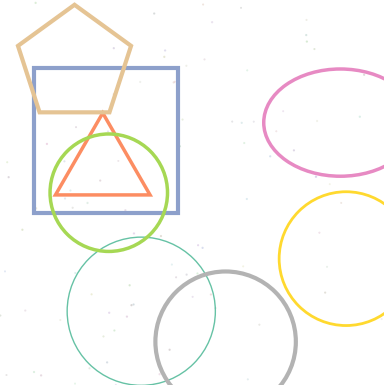[{"shape": "circle", "thickness": 1, "radius": 0.96, "center": [0.367, 0.192]}, {"shape": "triangle", "thickness": 2.5, "radius": 0.71, "center": [0.267, 0.565]}, {"shape": "square", "thickness": 3, "radius": 0.94, "center": [0.276, 0.635]}, {"shape": "oval", "thickness": 2.5, "radius": 0.99, "center": [0.884, 0.682]}, {"shape": "circle", "thickness": 2.5, "radius": 0.76, "center": [0.283, 0.499]}, {"shape": "circle", "thickness": 2, "radius": 0.87, "center": [0.899, 0.328]}, {"shape": "pentagon", "thickness": 3, "radius": 0.77, "center": [0.194, 0.833]}, {"shape": "circle", "thickness": 3, "radius": 0.91, "center": [0.586, 0.112]}]